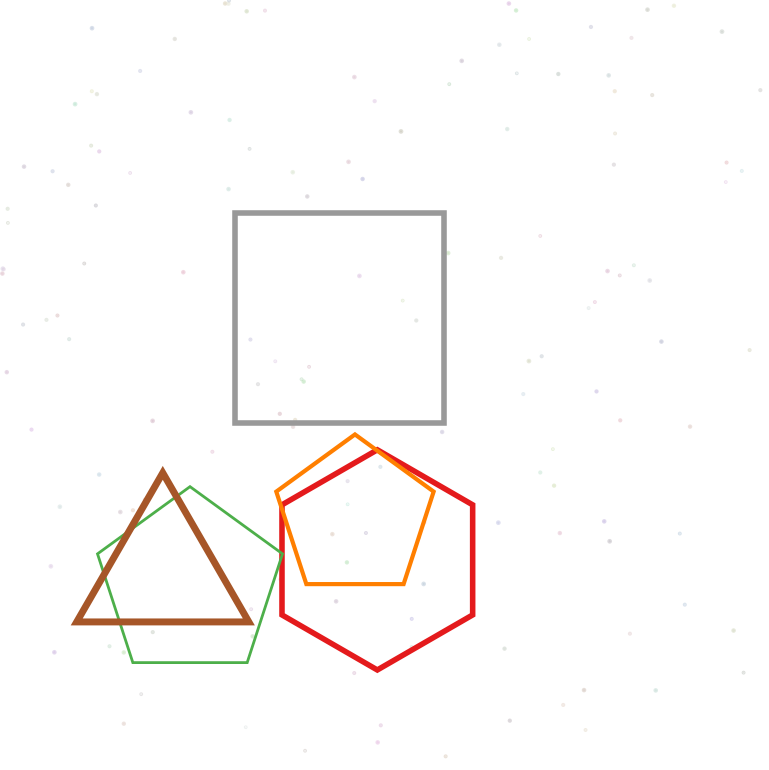[{"shape": "hexagon", "thickness": 2, "radius": 0.71, "center": [0.49, 0.273]}, {"shape": "pentagon", "thickness": 1, "radius": 0.63, "center": [0.247, 0.242]}, {"shape": "pentagon", "thickness": 1.5, "radius": 0.54, "center": [0.461, 0.328]}, {"shape": "triangle", "thickness": 2.5, "radius": 0.65, "center": [0.211, 0.257]}, {"shape": "square", "thickness": 2, "radius": 0.68, "center": [0.441, 0.587]}]